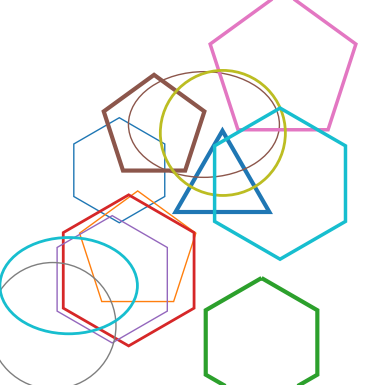[{"shape": "triangle", "thickness": 3, "radius": 0.7, "center": [0.578, 0.52]}, {"shape": "hexagon", "thickness": 1, "radius": 0.68, "center": [0.31, 0.558]}, {"shape": "pentagon", "thickness": 1, "radius": 0.79, "center": [0.358, 0.345]}, {"shape": "hexagon", "thickness": 3, "radius": 0.84, "center": [0.679, 0.11]}, {"shape": "hexagon", "thickness": 2, "radius": 0.98, "center": [0.334, 0.298]}, {"shape": "hexagon", "thickness": 1, "radius": 0.83, "center": [0.291, 0.275]}, {"shape": "oval", "thickness": 1, "radius": 0.98, "center": [0.53, 0.677]}, {"shape": "pentagon", "thickness": 3, "radius": 0.69, "center": [0.4, 0.668]}, {"shape": "pentagon", "thickness": 2.5, "radius": 1.0, "center": [0.735, 0.824]}, {"shape": "circle", "thickness": 1, "radius": 0.82, "center": [0.137, 0.154]}, {"shape": "circle", "thickness": 2, "radius": 0.81, "center": [0.579, 0.655]}, {"shape": "hexagon", "thickness": 2.5, "radius": 0.98, "center": [0.727, 0.523]}, {"shape": "oval", "thickness": 2, "radius": 0.89, "center": [0.178, 0.258]}]